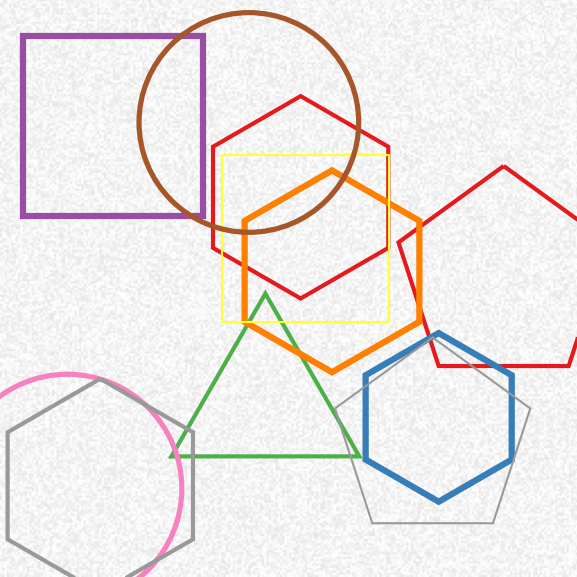[{"shape": "pentagon", "thickness": 2, "radius": 0.96, "center": [0.872, 0.52]}, {"shape": "hexagon", "thickness": 2, "radius": 0.88, "center": [0.521, 0.657]}, {"shape": "hexagon", "thickness": 3, "radius": 0.73, "center": [0.76, 0.276]}, {"shape": "triangle", "thickness": 2, "radius": 0.94, "center": [0.459, 0.303]}, {"shape": "square", "thickness": 3, "radius": 0.78, "center": [0.196, 0.78]}, {"shape": "hexagon", "thickness": 3, "radius": 0.87, "center": [0.575, 0.529]}, {"shape": "square", "thickness": 1, "radius": 0.72, "center": [0.529, 0.586]}, {"shape": "circle", "thickness": 2.5, "radius": 0.95, "center": [0.431, 0.787]}, {"shape": "circle", "thickness": 2.5, "radius": 0.99, "center": [0.117, 0.153]}, {"shape": "hexagon", "thickness": 2, "radius": 0.93, "center": [0.174, 0.158]}, {"shape": "pentagon", "thickness": 1, "radius": 0.89, "center": [0.749, 0.237]}]